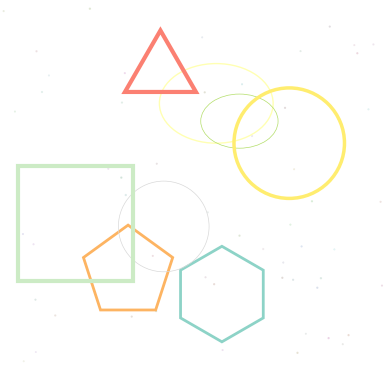[{"shape": "hexagon", "thickness": 2, "radius": 0.62, "center": [0.576, 0.236]}, {"shape": "oval", "thickness": 1, "radius": 0.74, "center": [0.562, 0.731]}, {"shape": "triangle", "thickness": 3, "radius": 0.53, "center": [0.417, 0.814]}, {"shape": "pentagon", "thickness": 2, "radius": 0.61, "center": [0.333, 0.293]}, {"shape": "oval", "thickness": 0.5, "radius": 0.5, "center": [0.622, 0.685]}, {"shape": "circle", "thickness": 0.5, "radius": 0.59, "center": [0.425, 0.412]}, {"shape": "square", "thickness": 3, "radius": 0.74, "center": [0.196, 0.419]}, {"shape": "circle", "thickness": 2.5, "radius": 0.72, "center": [0.751, 0.628]}]